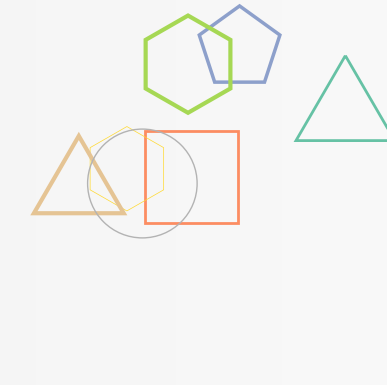[{"shape": "triangle", "thickness": 2, "radius": 0.74, "center": [0.891, 0.708]}, {"shape": "square", "thickness": 2, "radius": 0.6, "center": [0.494, 0.54]}, {"shape": "pentagon", "thickness": 2.5, "radius": 0.55, "center": [0.618, 0.875]}, {"shape": "hexagon", "thickness": 3, "radius": 0.63, "center": [0.485, 0.833]}, {"shape": "hexagon", "thickness": 0.5, "radius": 0.55, "center": [0.327, 0.562]}, {"shape": "triangle", "thickness": 3, "radius": 0.67, "center": [0.203, 0.513]}, {"shape": "circle", "thickness": 1, "radius": 0.71, "center": [0.367, 0.523]}]